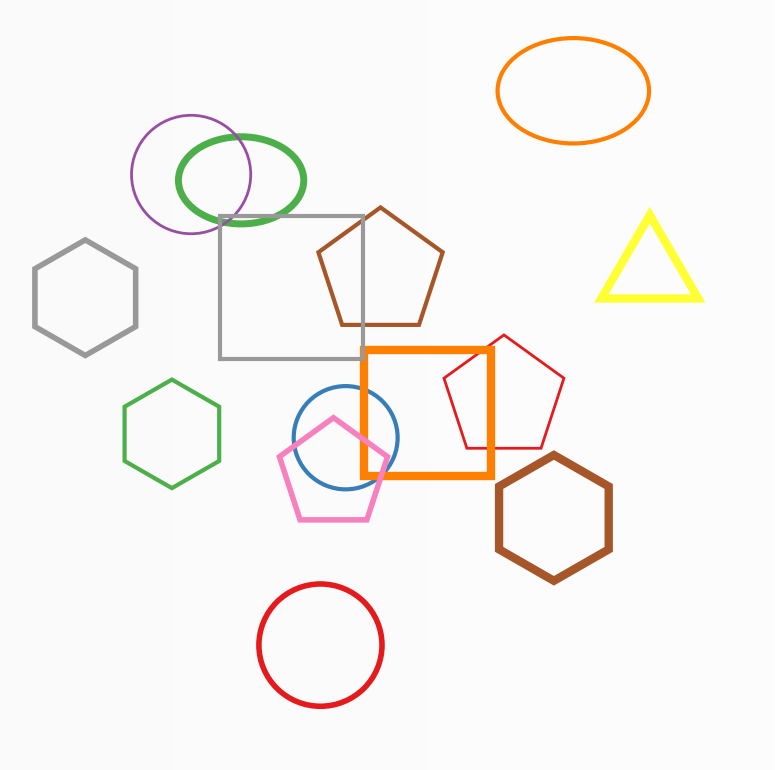[{"shape": "pentagon", "thickness": 1, "radius": 0.41, "center": [0.65, 0.484]}, {"shape": "circle", "thickness": 2, "radius": 0.4, "center": [0.413, 0.162]}, {"shape": "circle", "thickness": 1.5, "radius": 0.34, "center": [0.446, 0.432]}, {"shape": "oval", "thickness": 2.5, "radius": 0.4, "center": [0.311, 0.766]}, {"shape": "hexagon", "thickness": 1.5, "radius": 0.35, "center": [0.222, 0.437]}, {"shape": "circle", "thickness": 1, "radius": 0.38, "center": [0.247, 0.773]}, {"shape": "square", "thickness": 3, "radius": 0.41, "center": [0.552, 0.464]}, {"shape": "oval", "thickness": 1.5, "radius": 0.49, "center": [0.74, 0.882]}, {"shape": "triangle", "thickness": 3, "radius": 0.36, "center": [0.838, 0.648]}, {"shape": "hexagon", "thickness": 3, "radius": 0.41, "center": [0.715, 0.327]}, {"shape": "pentagon", "thickness": 1.5, "radius": 0.42, "center": [0.491, 0.646]}, {"shape": "pentagon", "thickness": 2, "radius": 0.37, "center": [0.43, 0.384]}, {"shape": "square", "thickness": 1.5, "radius": 0.46, "center": [0.376, 0.627]}, {"shape": "hexagon", "thickness": 2, "radius": 0.38, "center": [0.11, 0.613]}]